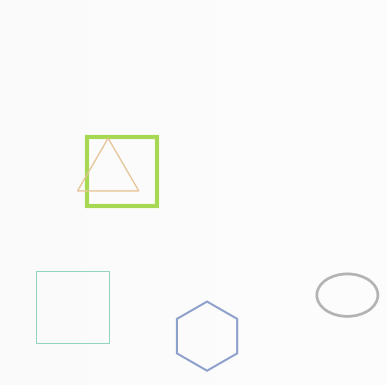[{"shape": "square", "thickness": 0.5, "radius": 0.47, "center": [0.187, 0.204]}, {"shape": "hexagon", "thickness": 1.5, "radius": 0.45, "center": [0.534, 0.127]}, {"shape": "square", "thickness": 3, "radius": 0.45, "center": [0.316, 0.555]}, {"shape": "triangle", "thickness": 1, "radius": 0.46, "center": [0.279, 0.55]}, {"shape": "oval", "thickness": 2, "radius": 0.39, "center": [0.896, 0.233]}]